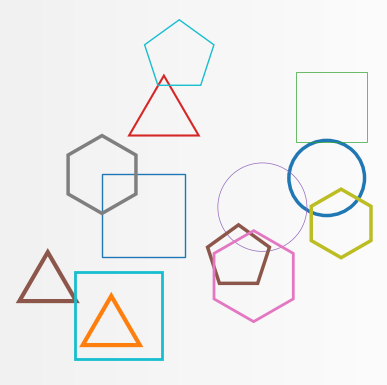[{"shape": "square", "thickness": 1, "radius": 0.54, "center": [0.371, 0.44]}, {"shape": "circle", "thickness": 2.5, "radius": 0.49, "center": [0.843, 0.538]}, {"shape": "triangle", "thickness": 3, "radius": 0.43, "center": [0.287, 0.146]}, {"shape": "square", "thickness": 0.5, "radius": 0.46, "center": [0.855, 0.721]}, {"shape": "triangle", "thickness": 1.5, "radius": 0.52, "center": [0.423, 0.7]}, {"shape": "circle", "thickness": 0.5, "radius": 0.57, "center": [0.677, 0.462]}, {"shape": "triangle", "thickness": 3, "radius": 0.42, "center": [0.123, 0.26]}, {"shape": "pentagon", "thickness": 2.5, "radius": 0.42, "center": [0.616, 0.332]}, {"shape": "hexagon", "thickness": 2, "radius": 0.59, "center": [0.655, 0.283]}, {"shape": "hexagon", "thickness": 2.5, "radius": 0.51, "center": [0.263, 0.547]}, {"shape": "hexagon", "thickness": 2.5, "radius": 0.45, "center": [0.88, 0.42]}, {"shape": "pentagon", "thickness": 1, "radius": 0.47, "center": [0.463, 0.855]}, {"shape": "square", "thickness": 2, "radius": 0.57, "center": [0.306, 0.18]}]